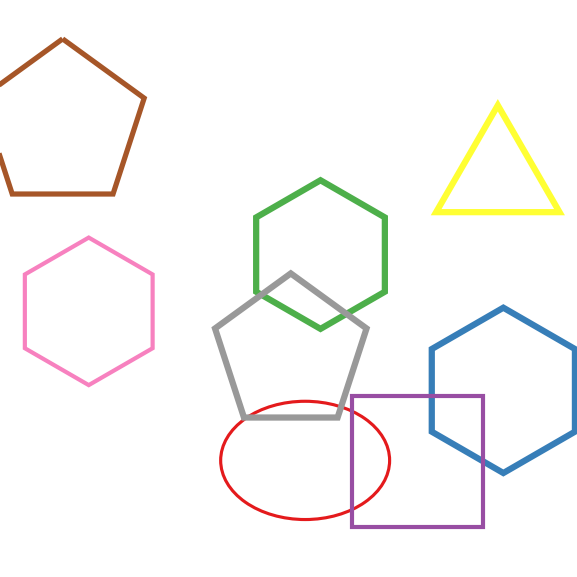[{"shape": "oval", "thickness": 1.5, "radius": 0.73, "center": [0.528, 0.202]}, {"shape": "hexagon", "thickness": 3, "radius": 0.72, "center": [0.872, 0.323]}, {"shape": "hexagon", "thickness": 3, "radius": 0.64, "center": [0.555, 0.558]}, {"shape": "square", "thickness": 2, "radius": 0.57, "center": [0.723, 0.2]}, {"shape": "triangle", "thickness": 3, "radius": 0.62, "center": [0.862, 0.693]}, {"shape": "pentagon", "thickness": 2.5, "radius": 0.74, "center": [0.108, 0.783]}, {"shape": "hexagon", "thickness": 2, "radius": 0.64, "center": [0.154, 0.46]}, {"shape": "pentagon", "thickness": 3, "radius": 0.69, "center": [0.504, 0.388]}]